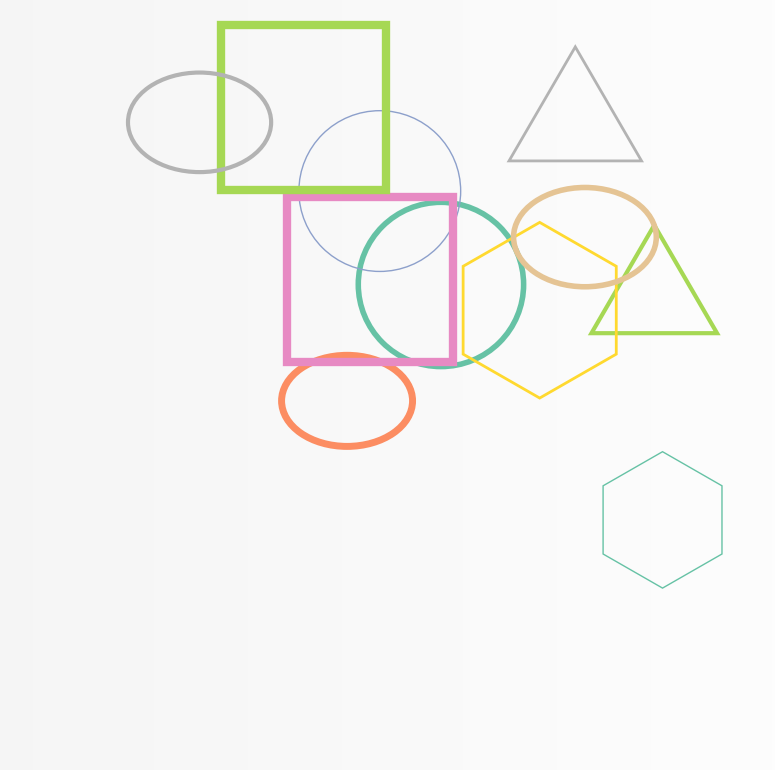[{"shape": "circle", "thickness": 2, "radius": 0.53, "center": [0.569, 0.631]}, {"shape": "hexagon", "thickness": 0.5, "radius": 0.44, "center": [0.855, 0.325]}, {"shape": "oval", "thickness": 2.5, "radius": 0.42, "center": [0.448, 0.479]}, {"shape": "circle", "thickness": 0.5, "radius": 0.52, "center": [0.49, 0.752]}, {"shape": "square", "thickness": 3, "radius": 0.54, "center": [0.478, 0.637]}, {"shape": "square", "thickness": 3, "radius": 0.53, "center": [0.392, 0.86]}, {"shape": "triangle", "thickness": 1.5, "radius": 0.47, "center": [0.844, 0.614]}, {"shape": "hexagon", "thickness": 1, "radius": 0.57, "center": [0.696, 0.597]}, {"shape": "oval", "thickness": 2, "radius": 0.46, "center": [0.755, 0.692]}, {"shape": "triangle", "thickness": 1, "radius": 0.49, "center": [0.742, 0.84]}, {"shape": "oval", "thickness": 1.5, "radius": 0.46, "center": [0.258, 0.841]}]